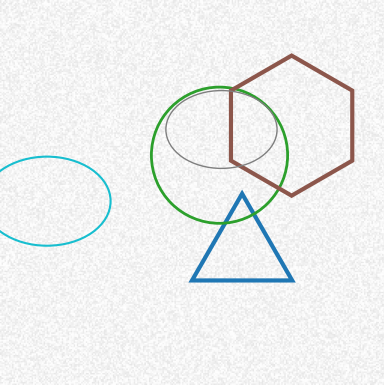[{"shape": "triangle", "thickness": 3, "radius": 0.75, "center": [0.629, 0.347]}, {"shape": "circle", "thickness": 2, "radius": 0.88, "center": [0.57, 0.597]}, {"shape": "hexagon", "thickness": 3, "radius": 0.91, "center": [0.757, 0.674]}, {"shape": "oval", "thickness": 1, "radius": 0.72, "center": [0.575, 0.664]}, {"shape": "oval", "thickness": 1.5, "radius": 0.83, "center": [0.122, 0.477]}]